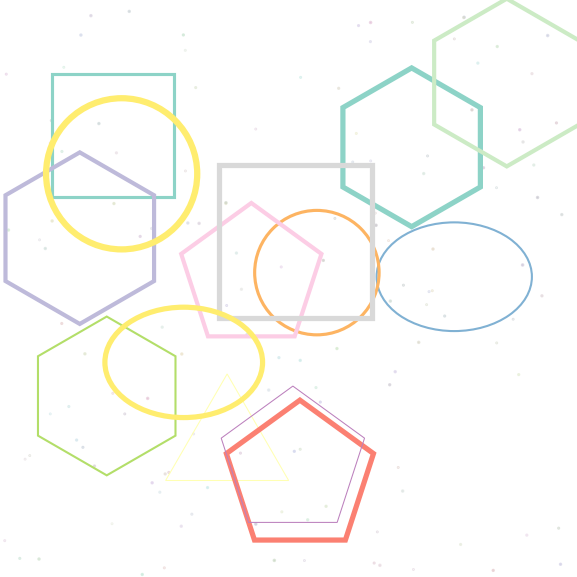[{"shape": "square", "thickness": 1.5, "radius": 0.53, "center": [0.195, 0.764]}, {"shape": "hexagon", "thickness": 2.5, "radius": 0.69, "center": [0.713, 0.744]}, {"shape": "triangle", "thickness": 0.5, "radius": 0.61, "center": [0.393, 0.229]}, {"shape": "hexagon", "thickness": 2, "radius": 0.74, "center": [0.138, 0.587]}, {"shape": "pentagon", "thickness": 2.5, "radius": 0.67, "center": [0.519, 0.172]}, {"shape": "oval", "thickness": 1, "radius": 0.67, "center": [0.787, 0.52]}, {"shape": "circle", "thickness": 1.5, "radius": 0.54, "center": [0.549, 0.527]}, {"shape": "hexagon", "thickness": 1, "radius": 0.69, "center": [0.185, 0.314]}, {"shape": "pentagon", "thickness": 2, "radius": 0.64, "center": [0.435, 0.52]}, {"shape": "square", "thickness": 2.5, "radius": 0.66, "center": [0.512, 0.581]}, {"shape": "pentagon", "thickness": 0.5, "radius": 0.65, "center": [0.507, 0.2]}, {"shape": "hexagon", "thickness": 2, "radius": 0.73, "center": [0.878, 0.856]}, {"shape": "oval", "thickness": 2.5, "radius": 0.68, "center": [0.318, 0.372]}, {"shape": "circle", "thickness": 3, "radius": 0.65, "center": [0.211, 0.698]}]